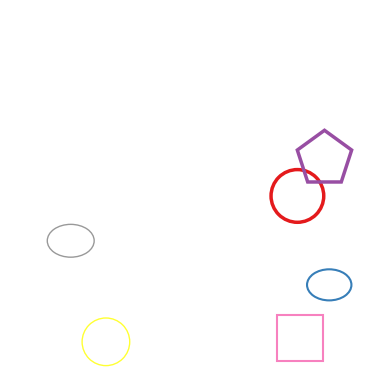[{"shape": "circle", "thickness": 2.5, "radius": 0.34, "center": [0.772, 0.491]}, {"shape": "oval", "thickness": 1.5, "radius": 0.29, "center": [0.855, 0.26]}, {"shape": "pentagon", "thickness": 2.5, "radius": 0.37, "center": [0.843, 0.587]}, {"shape": "circle", "thickness": 1, "radius": 0.31, "center": [0.275, 0.112]}, {"shape": "square", "thickness": 1.5, "radius": 0.3, "center": [0.779, 0.122]}, {"shape": "oval", "thickness": 1, "radius": 0.3, "center": [0.184, 0.375]}]